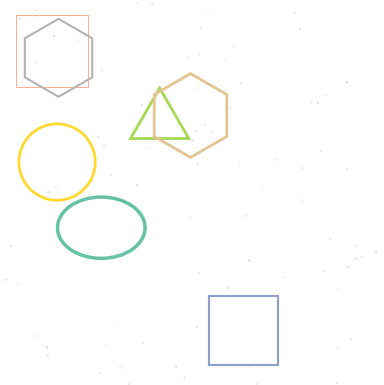[{"shape": "oval", "thickness": 2.5, "radius": 0.57, "center": [0.263, 0.409]}, {"shape": "square", "thickness": 0.5, "radius": 0.47, "center": [0.135, 0.867]}, {"shape": "square", "thickness": 1.5, "radius": 0.45, "center": [0.632, 0.142]}, {"shape": "triangle", "thickness": 2, "radius": 0.44, "center": [0.415, 0.684]}, {"shape": "circle", "thickness": 2, "radius": 0.5, "center": [0.148, 0.579]}, {"shape": "hexagon", "thickness": 2, "radius": 0.54, "center": [0.495, 0.7]}, {"shape": "hexagon", "thickness": 1.5, "radius": 0.51, "center": [0.152, 0.85]}]